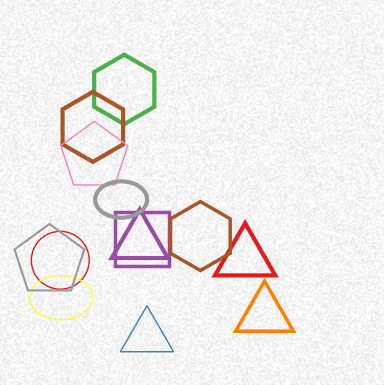[{"shape": "triangle", "thickness": 3, "radius": 0.45, "center": [0.637, 0.33]}, {"shape": "circle", "thickness": 1, "radius": 0.38, "center": [0.157, 0.324]}, {"shape": "triangle", "thickness": 1, "radius": 0.4, "center": [0.382, 0.126]}, {"shape": "hexagon", "thickness": 3, "radius": 0.45, "center": [0.323, 0.768]}, {"shape": "triangle", "thickness": 3, "radius": 0.42, "center": [0.363, 0.372]}, {"shape": "square", "thickness": 2.5, "radius": 0.35, "center": [0.369, 0.38]}, {"shape": "triangle", "thickness": 2.5, "radius": 0.43, "center": [0.687, 0.183]}, {"shape": "oval", "thickness": 1, "radius": 0.41, "center": [0.159, 0.227]}, {"shape": "hexagon", "thickness": 2.5, "radius": 0.45, "center": [0.521, 0.387]}, {"shape": "hexagon", "thickness": 3, "radius": 0.45, "center": [0.241, 0.67]}, {"shape": "pentagon", "thickness": 1, "radius": 0.46, "center": [0.245, 0.594]}, {"shape": "pentagon", "thickness": 1.5, "radius": 0.48, "center": [0.128, 0.323]}, {"shape": "oval", "thickness": 3, "radius": 0.34, "center": [0.315, 0.482]}]